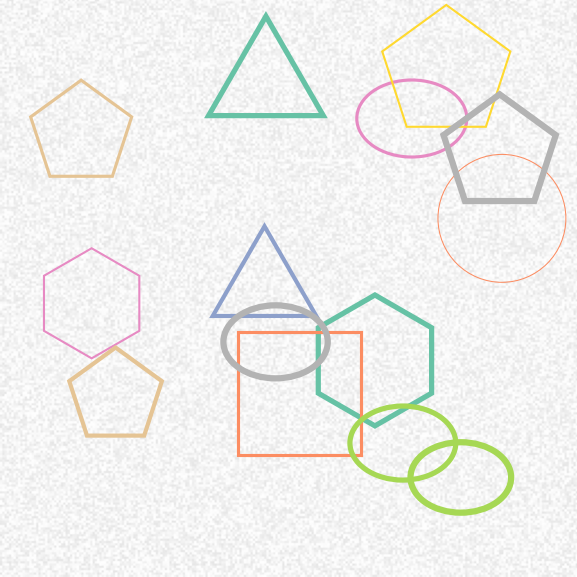[{"shape": "hexagon", "thickness": 2.5, "radius": 0.57, "center": [0.649, 0.375]}, {"shape": "triangle", "thickness": 2.5, "radius": 0.57, "center": [0.46, 0.856]}, {"shape": "square", "thickness": 1.5, "radius": 0.53, "center": [0.519, 0.318]}, {"shape": "circle", "thickness": 0.5, "radius": 0.55, "center": [0.869, 0.621]}, {"shape": "triangle", "thickness": 2, "radius": 0.52, "center": [0.458, 0.504]}, {"shape": "hexagon", "thickness": 1, "radius": 0.48, "center": [0.159, 0.474]}, {"shape": "oval", "thickness": 1.5, "radius": 0.48, "center": [0.713, 0.794]}, {"shape": "oval", "thickness": 2.5, "radius": 0.46, "center": [0.698, 0.232]}, {"shape": "oval", "thickness": 3, "radius": 0.44, "center": [0.798, 0.172]}, {"shape": "pentagon", "thickness": 1, "radius": 0.58, "center": [0.773, 0.874]}, {"shape": "pentagon", "thickness": 1.5, "radius": 0.46, "center": [0.141, 0.768]}, {"shape": "pentagon", "thickness": 2, "radius": 0.42, "center": [0.2, 0.313]}, {"shape": "pentagon", "thickness": 3, "radius": 0.51, "center": [0.865, 0.734]}, {"shape": "oval", "thickness": 3, "radius": 0.45, "center": [0.477, 0.407]}]